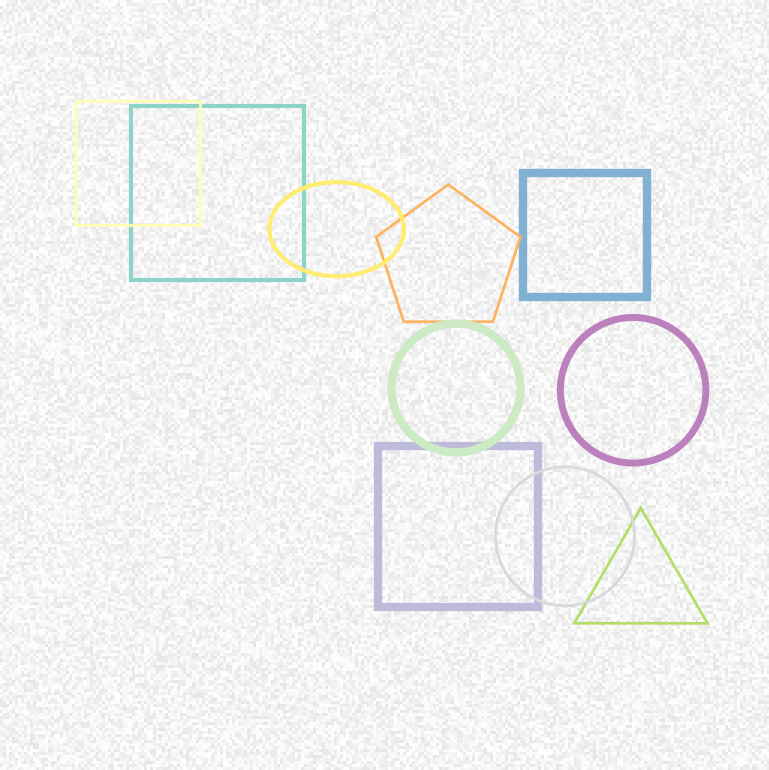[{"shape": "square", "thickness": 1.5, "radius": 0.56, "center": [0.283, 0.75]}, {"shape": "square", "thickness": 1, "radius": 0.4, "center": [0.179, 0.788]}, {"shape": "square", "thickness": 3, "radius": 0.52, "center": [0.595, 0.316]}, {"shape": "square", "thickness": 3, "radius": 0.4, "center": [0.76, 0.695]}, {"shape": "pentagon", "thickness": 1, "radius": 0.49, "center": [0.582, 0.662]}, {"shape": "triangle", "thickness": 1, "radius": 0.5, "center": [0.832, 0.24]}, {"shape": "circle", "thickness": 1, "radius": 0.45, "center": [0.734, 0.304]}, {"shape": "circle", "thickness": 2.5, "radius": 0.47, "center": [0.822, 0.493]}, {"shape": "circle", "thickness": 3, "radius": 0.42, "center": [0.592, 0.496]}, {"shape": "oval", "thickness": 1.5, "radius": 0.44, "center": [0.437, 0.702]}]